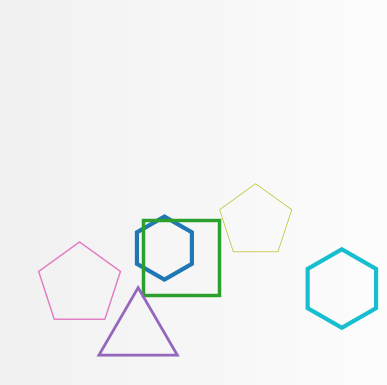[{"shape": "hexagon", "thickness": 3, "radius": 0.41, "center": [0.424, 0.356]}, {"shape": "square", "thickness": 2.5, "radius": 0.49, "center": [0.467, 0.33]}, {"shape": "triangle", "thickness": 2, "radius": 0.58, "center": [0.356, 0.136]}, {"shape": "pentagon", "thickness": 1, "radius": 0.55, "center": [0.205, 0.261]}, {"shape": "pentagon", "thickness": 0.5, "radius": 0.49, "center": [0.66, 0.425]}, {"shape": "hexagon", "thickness": 3, "radius": 0.51, "center": [0.882, 0.251]}]